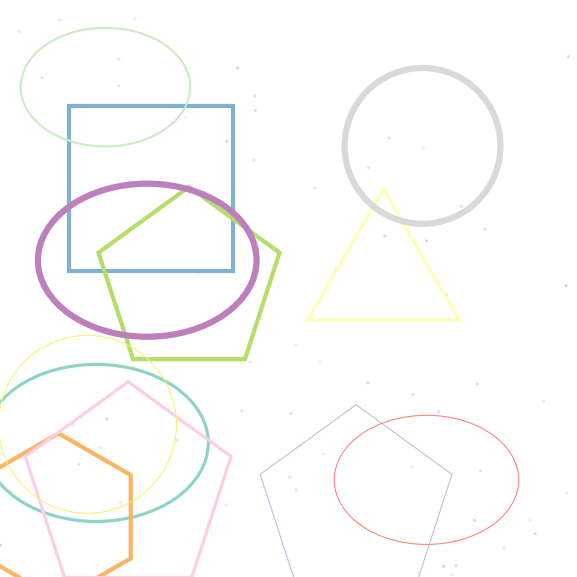[{"shape": "oval", "thickness": 1.5, "radius": 0.97, "center": [0.166, 0.232]}, {"shape": "triangle", "thickness": 1.5, "radius": 0.76, "center": [0.664, 0.521]}, {"shape": "pentagon", "thickness": 0.5, "radius": 0.87, "center": [0.617, 0.124]}, {"shape": "oval", "thickness": 0.5, "radius": 0.8, "center": [0.739, 0.168]}, {"shape": "square", "thickness": 2, "radius": 0.71, "center": [0.262, 0.673]}, {"shape": "hexagon", "thickness": 2, "radius": 0.72, "center": [0.101, 0.104]}, {"shape": "pentagon", "thickness": 2, "radius": 0.82, "center": [0.327, 0.511]}, {"shape": "pentagon", "thickness": 1.5, "radius": 0.94, "center": [0.222, 0.151]}, {"shape": "circle", "thickness": 3, "radius": 0.67, "center": [0.732, 0.747]}, {"shape": "oval", "thickness": 3, "radius": 0.95, "center": [0.255, 0.549]}, {"shape": "oval", "thickness": 1, "radius": 0.73, "center": [0.183, 0.848]}, {"shape": "circle", "thickness": 0.5, "radius": 0.77, "center": [0.151, 0.264]}]